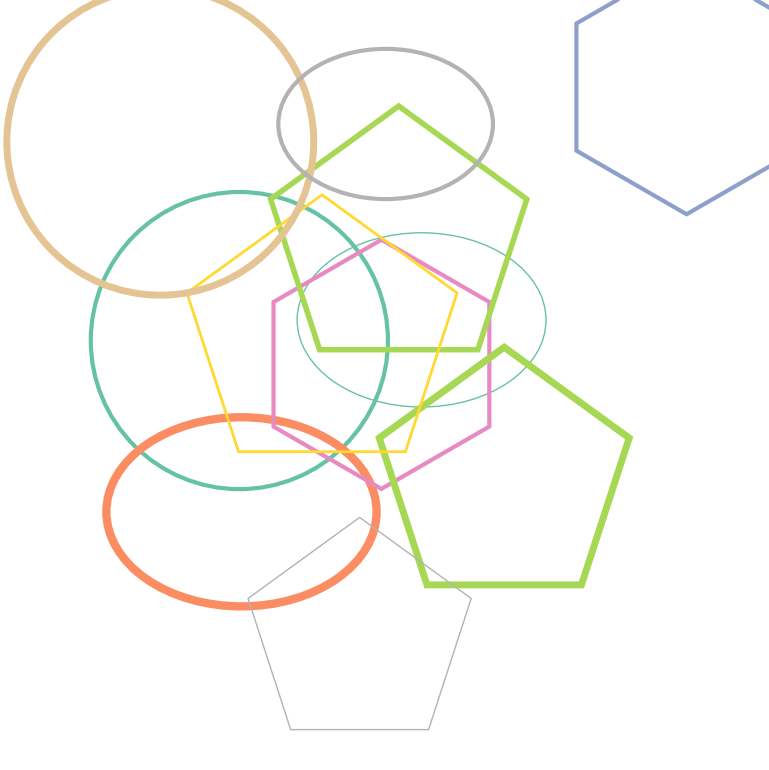[{"shape": "circle", "thickness": 1.5, "radius": 0.96, "center": [0.311, 0.558]}, {"shape": "oval", "thickness": 0.5, "radius": 0.81, "center": [0.548, 0.585]}, {"shape": "oval", "thickness": 3, "radius": 0.88, "center": [0.314, 0.335]}, {"shape": "hexagon", "thickness": 1.5, "radius": 0.83, "center": [0.892, 0.887]}, {"shape": "hexagon", "thickness": 1.5, "radius": 0.81, "center": [0.495, 0.527]}, {"shape": "pentagon", "thickness": 2, "radius": 0.87, "center": [0.518, 0.687]}, {"shape": "pentagon", "thickness": 2.5, "radius": 0.85, "center": [0.655, 0.378]}, {"shape": "pentagon", "thickness": 1, "radius": 0.92, "center": [0.418, 0.563]}, {"shape": "circle", "thickness": 2.5, "radius": 1.0, "center": [0.208, 0.816]}, {"shape": "oval", "thickness": 1.5, "radius": 0.7, "center": [0.501, 0.839]}, {"shape": "pentagon", "thickness": 0.5, "radius": 0.76, "center": [0.467, 0.176]}]